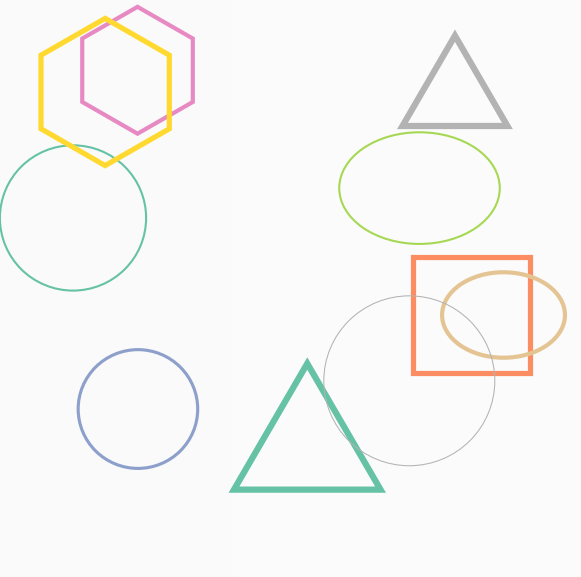[{"shape": "triangle", "thickness": 3, "radius": 0.73, "center": [0.529, 0.224]}, {"shape": "circle", "thickness": 1, "radius": 0.63, "center": [0.126, 0.622]}, {"shape": "square", "thickness": 2.5, "radius": 0.5, "center": [0.811, 0.453]}, {"shape": "circle", "thickness": 1.5, "radius": 0.51, "center": [0.237, 0.291]}, {"shape": "hexagon", "thickness": 2, "radius": 0.55, "center": [0.237, 0.877]}, {"shape": "oval", "thickness": 1, "radius": 0.69, "center": [0.722, 0.673]}, {"shape": "hexagon", "thickness": 2.5, "radius": 0.64, "center": [0.181, 0.84]}, {"shape": "oval", "thickness": 2, "radius": 0.53, "center": [0.866, 0.454]}, {"shape": "triangle", "thickness": 3, "radius": 0.52, "center": [0.783, 0.833]}, {"shape": "circle", "thickness": 0.5, "radius": 0.74, "center": [0.704, 0.34]}]